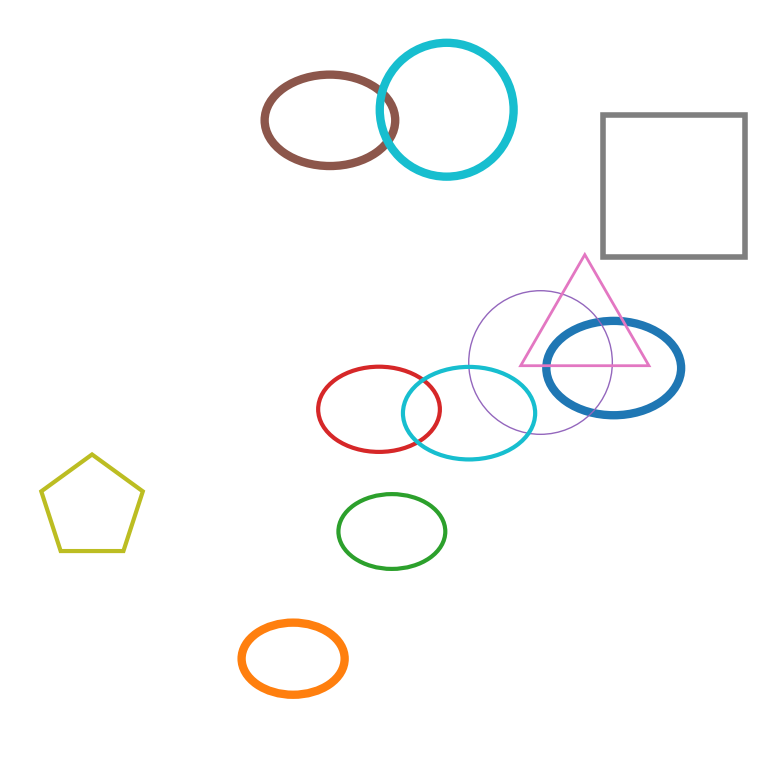[{"shape": "oval", "thickness": 3, "radius": 0.44, "center": [0.797, 0.522]}, {"shape": "oval", "thickness": 3, "radius": 0.33, "center": [0.381, 0.145]}, {"shape": "oval", "thickness": 1.5, "radius": 0.35, "center": [0.509, 0.31]}, {"shape": "oval", "thickness": 1.5, "radius": 0.4, "center": [0.492, 0.468]}, {"shape": "circle", "thickness": 0.5, "radius": 0.47, "center": [0.702, 0.529]}, {"shape": "oval", "thickness": 3, "radius": 0.42, "center": [0.428, 0.844]}, {"shape": "triangle", "thickness": 1, "radius": 0.48, "center": [0.759, 0.573]}, {"shape": "square", "thickness": 2, "radius": 0.46, "center": [0.875, 0.759]}, {"shape": "pentagon", "thickness": 1.5, "radius": 0.35, "center": [0.12, 0.34]}, {"shape": "oval", "thickness": 1.5, "radius": 0.43, "center": [0.609, 0.463]}, {"shape": "circle", "thickness": 3, "radius": 0.43, "center": [0.58, 0.858]}]